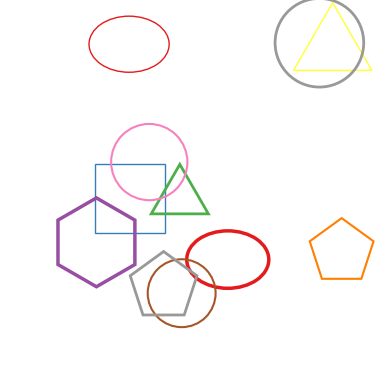[{"shape": "oval", "thickness": 1, "radius": 0.52, "center": [0.335, 0.885]}, {"shape": "oval", "thickness": 2.5, "radius": 0.53, "center": [0.592, 0.326]}, {"shape": "square", "thickness": 1, "radius": 0.45, "center": [0.338, 0.485]}, {"shape": "triangle", "thickness": 2, "radius": 0.43, "center": [0.467, 0.487]}, {"shape": "hexagon", "thickness": 2.5, "radius": 0.58, "center": [0.25, 0.371]}, {"shape": "pentagon", "thickness": 1.5, "radius": 0.44, "center": [0.887, 0.346]}, {"shape": "triangle", "thickness": 1, "radius": 0.59, "center": [0.864, 0.876]}, {"shape": "circle", "thickness": 1.5, "radius": 0.44, "center": [0.472, 0.238]}, {"shape": "circle", "thickness": 1.5, "radius": 0.5, "center": [0.388, 0.579]}, {"shape": "circle", "thickness": 2, "radius": 0.58, "center": [0.83, 0.889]}, {"shape": "pentagon", "thickness": 2, "radius": 0.46, "center": [0.425, 0.256]}]